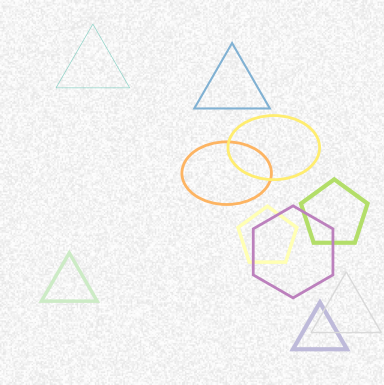[{"shape": "triangle", "thickness": 0.5, "radius": 0.55, "center": [0.241, 0.827]}, {"shape": "pentagon", "thickness": 2.5, "radius": 0.4, "center": [0.695, 0.384]}, {"shape": "triangle", "thickness": 3, "radius": 0.41, "center": [0.831, 0.133]}, {"shape": "triangle", "thickness": 1.5, "radius": 0.57, "center": [0.603, 0.775]}, {"shape": "oval", "thickness": 2, "radius": 0.58, "center": [0.589, 0.55]}, {"shape": "pentagon", "thickness": 3, "radius": 0.46, "center": [0.868, 0.443]}, {"shape": "triangle", "thickness": 1, "radius": 0.53, "center": [0.899, 0.189]}, {"shape": "hexagon", "thickness": 2, "radius": 0.6, "center": [0.761, 0.346]}, {"shape": "triangle", "thickness": 2.5, "radius": 0.42, "center": [0.18, 0.26]}, {"shape": "oval", "thickness": 2, "radius": 0.59, "center": [0.711, 0.617]}]